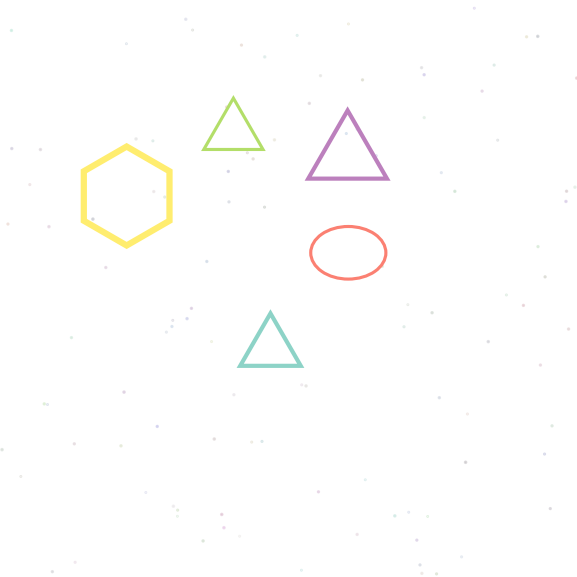[{"shape": "triangle", "thickness": 2, "radius": 0.3, "center": [0.468, 0.396]}, {"shape": "oval", "thickness": 1.5, "radius": 0.33, "center": [0.603, 0.561]}, {"shape": "triangle", "thickness": 1.5, "radius": 0.3, "center": [0.404, 0.77]}, {"shape": "triangle", "thickness": 2, "radius": 0.39, "center": [0.602, 0.729]}, {"shape": "hexagon", "thickness": 3, "radius": 0.43, "center": [0.219, 0.66]}]